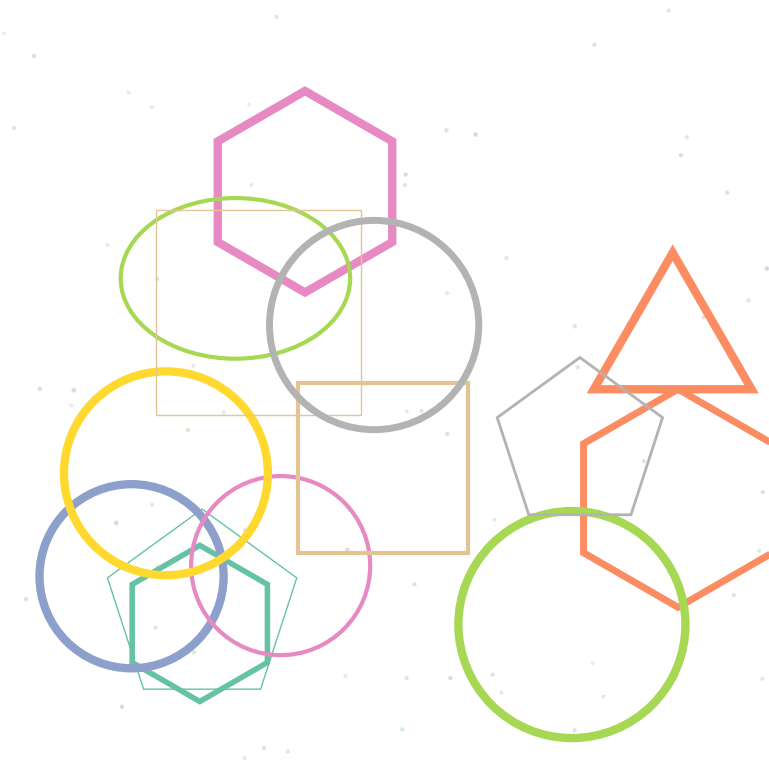[{"shape": "pentagon", "thickness": 0.5, "radius": 0.65, "center": [0.262, 0.21]}, {"shape": "hexagon", "thickness": 2, "radius": 0.51, "center": [0.259, 0.19]}, {"shape": "triangle", "thickness": 3, "radius": 0.59, "center": [0.874, 0.554]}, {"shape": "hexagon", "thickness": 2.5, "radius": 0.71, "center": [0.881, 0.353]}, {"shape": "circle", "thickness": 3, "radius": 0.6, "center": [0.171, 0.252]}, {"shape": "circle", "thickness": 1.5, "radius": 0.58, "center": [0.364, 0.265]}, {"shape": "hexagon", "thickness": 3, "radius": 0.65, "center": [0.396, 0.751]}, {"shape": "oval", "thickness": 1.5, "radius": 0.75, "center": [0.306, 0.638]}, {"shape": "circle", "thickness": 3, "radius": 0.74, "center": [0.743, 0.189]}, {"shape": "circle", "thickness": 3, "radius": 0.66, "center": [0.215, 0.385]}, {"shape": "square", "thickness": 0.5, "radius": 0.67, "center": [0.336, 0.594]}, {"shape": "square", "thickness": 1.5, "radius": 0.55, "center": [0.498, 0.392]}, {"shape": "circle", "thickness": 2.5, "radius": 0.68, "center": [0.486, 0.578]}, {"shape": "pentagon", "thickness": 1, "radius": 0.56, "center": [0.753, 0.423]}]